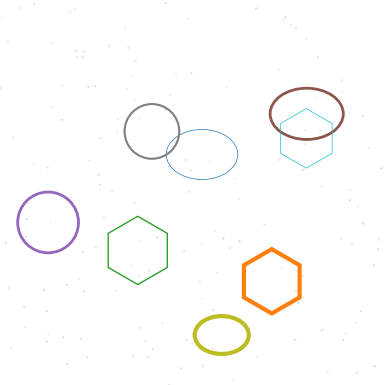[{"shape": "oval", "thickness": 0.5, "radius": 0.46, "center": [0.525, 0.599]}, {"shape": "hexagon", "thickness": 3, "radius": 0.42, "center": [0.706, 0.269]}, {"shape": "hexagon", "thickness": 1, "radius": 0.44, "center": [0.358, 0.35]}, {"shape": "circle", "thickness": 2, "radius": 0.39, "center": [0.125, 0.422]}, {"shape": "oval", "thickness": 2, "radius": 0.48, "center": [0.797, 0.704]}, {"shape": "circle", "thickness": 1.5, "radius": 0.36, "center": [0.395, 0.659]}, {"shape": "oval", "thickness": 3, "radius": 0.35, "center": [0.576, 0.13]}, {"shape": "hexagon", "thickness": 0.5, "radius": 0.39, "center": [0.796, 0.64]}]